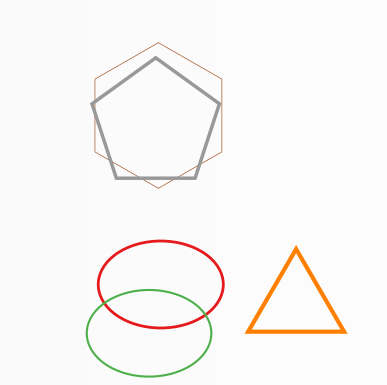[{"shape": "oval", "thickness": 2, "radius": 0.81, "center": [0.415, 0.261]}, {"shape": "oval", "thickness": 1.5, "radius": 0.8, "center": [0.385, 0.134]}, {"shape": "triangle", "thickness": 3, "radius": 0.72, "center": [0.764, 0.21]}, {"shape": "hexagon", "thickness": 0.5, "radius": 0.95, "center": [0.409, 0.7]}, {"shape": "pentagon", "thickness": 2.5, "radius": 0.86, "center": [0.402, 0.677]}]